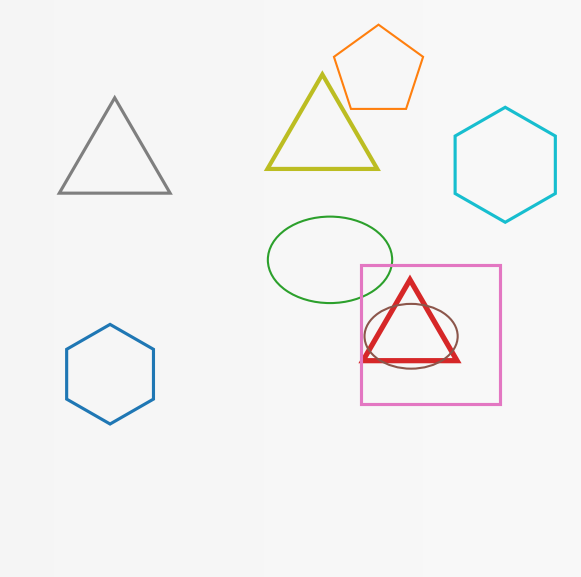[{"shape": "hexagon", "thickness": 1.5, "radius": 0.43, "center": [0.189, 0.351]}, {"shape": "pentagon", "thickness": 1, "radius": 0.4, "center": [0.651, 0.876]}, {"shape": "oval", "thickness": 1, "radius": 0.53, "center": [0.568, 0.549]}, {"shape": "triangle", "thickness": 2.5, "radius": 0.47, "center": [0.705, 0.421]}, {"shape": "oval", "thickness": 1, "radius": 0.4, "center": [0.707, 0.417]}, {"shape": "square", "thickness": 1.5, "radius": 0.6, "center": [0.74, 0.42]}, {"shape": "triangle", "thickness": 1.5, "radius": 0.55, "center": [0.197, 0.72]}, {"shape": "triangle", "thickness": 2, "radius": 0.55, "center": [0.555, 0.761]}, {"shape": "hexagon", "thickness": 1.5, "radius": 0.5, "center": [0.869, 0.714]}]